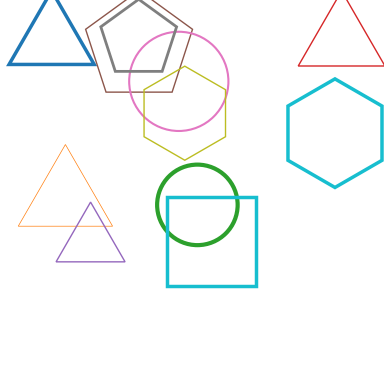[{"shape": "triangle", "thickness": 2.5, "radius": 0.64, "center": [0.134, 0.896]}, {"shape": "triangle", "thickness": 0.5, "radius": 0.71, "center": [0.17, 0.483]}, {"shape": "circle", "thickness": 3, "radius": 0.52, "center": [0.513, 0.468]}, {"shape": "triangle", "thickness": 1, "radius": 0.65, "center": [0.887, 0.894]}, {"shape": "triangle", "thickness": 1, "radius": 0.52, "center": [0.235, 0.372]}, {"shape": "pentagon", "thickness": 1, "radius": 0.73, "center": [0.361, 0.879]}, {"shape": "circle", "thickness": 1.5, "radius": 0.64, "center": [0.464, 0.789]}, {"shape": "pentagon", "thickness": 2, "radius": 0.52, "center": [0.36, 0.898]}, {"shape": "hexagon", "thickness": 1, "radius": 0.61, "center": [0.48, 0.706]}, {"shape": "square", "thickness": 2.5, "radius": 0.58, "center": [0.55, 0.374]}, {"shape": "hexagon", "thickness": 2.5, "radius": 0.71, "center": [0.87, 0.654]}]